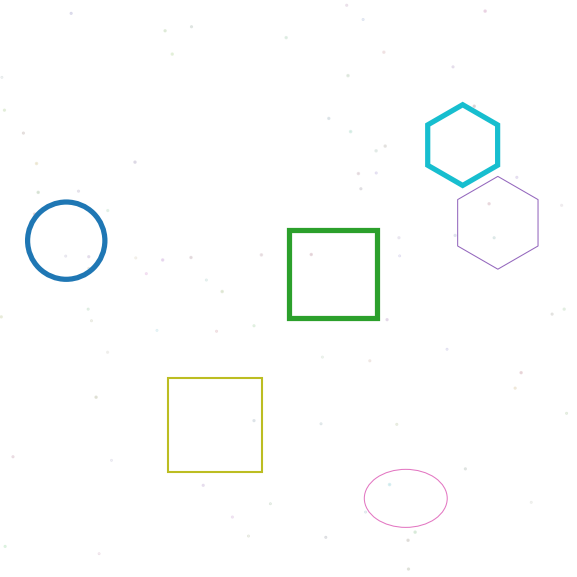[{"shape": "circle", "thickness": 2.5, "radius": 0.33, "center": [0.115, 0.582]}, {"shape": "square", "thickness": 2.5, "radius": 0.38, "center": [0.577, 0.525]}, {"shape": "hexagon", "thickness": 0.5, "radius": 0.4, "center": [0.862, 0.613]}, {"shape": "oval", "thickness": 0.5, "radius": 0.36, "center": [0.703, 0.136]}, {"shape": "square", "thickness": 1, "radius": 0.4, "center": [0.372, 0.263]}, {"shape": "hexagon", "thickness": 2.5, "radius": 0.35, "center": [0.801, 0.748]}]